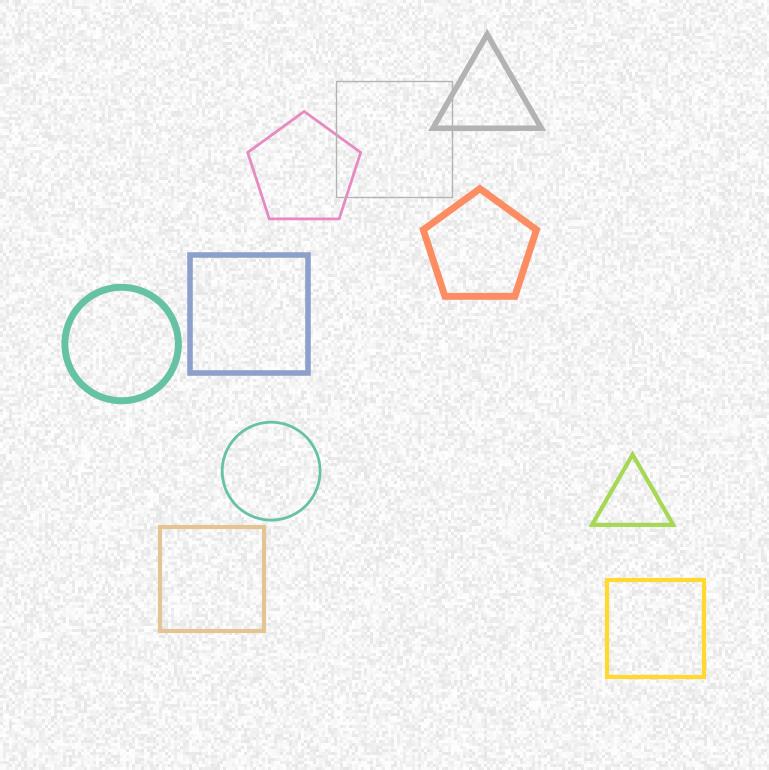[{"shape": "circle", "thickness": 1, "radius": 0.32, "center": [0.352, 0.388]}, {"shape": "circle", "thickness": 2.5, "radius": 0.37, "center": [0.158, 0.553]}, {"shape": "pentagon", "thickness": 2.5, "radius": 0.39, "center": [0.623, 0.678]}, {"shape": "square", "thickness": 2, "radius": 0.38, "center": [0.324, 0.593]}, {"shape": "pentagon", "thickness": 1, "radius": 0.39, "center": [0.395, 0.778]}, {"shape": "triangle", "thickness": 1.5, "radius": 0.3, "center": [0.822, 0.349]}, {"shape": "square", "thickness": 1.5, "radius": 0.31, "center": [0.851, 0.184]}, {"shape": "square", "thickness": 1.5, "radius": 0.34, "center": [0.275, 0.248]}, {"shape": "triangle", "thickness": 2, "radius": 0.41, "center": [0.633, 0.874]}, {"shape": "square", "thickness": 0.5, "radius": 0.38, "center": [0.512, 0.819]}]